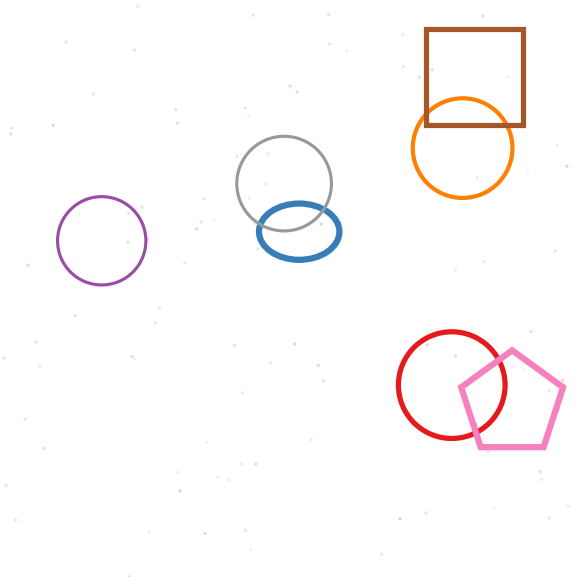[{"shape": "circle", "thickness": 2.5, "radius": 0.46, "center": [0.782, 0.332]}, {"shape": "oval", "thickness": 3, "radius": 0.35, "center": [0.518, 0.598]}, {"shape": "circle", "thickness": 1.5, "radius": 0.38, "center": [0.176, 0.582]}, {"shape": "circle", "thickness": 2, "radius": 0.43, "center": [0.801, 0.743]}, {"shape": "square", "thickness": 2.5, "radius": 0.42, "center": [0.822, 0.866]}, {"shape": "pentagon", "thickness": 3, "radius": 0.46, "center": [0.887, 0.3]}, {"shape": "circle", "thickness": 1.5, "radius": 0.41, "center": [0.492, 0.681]}]